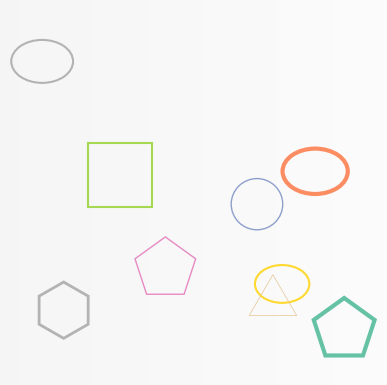[{"shape": "pentagon", "thickness": 3, "radius": 0.41, "center": [0.888, 0.143]}, {"shape": "oval", "thickness": 3, "radius": 0.42, "center": [0.813, 0.555]}, {"shape": "circle", "thickness": 1, "radius": 0.33, "center": [0.663, 0.47]}, {"shape": "pentagon", "thickness": 1, "radius": 0.41, "center": [0.427, 0.302]}, {"shape": "square", "thickness": 1.5, "radius": 0.41, "center": [0.309, 0.546]}, {"shape": "oval", "thickness": 1.5, "radius": 0.35, "center": [0.728, 0.262]}, {"shape": "triangle", "thickness": 0.5, "radius": 0.35, "center": [0.704, 0.216]}, {"shape": "hexagon", "thickness": 2, "radius": 0.37, "center": [0.164, 0.194]}, {"shape": "oval", "thickness": 1.5, "radius": 0.4, "center": [0.109, 0.841]}]